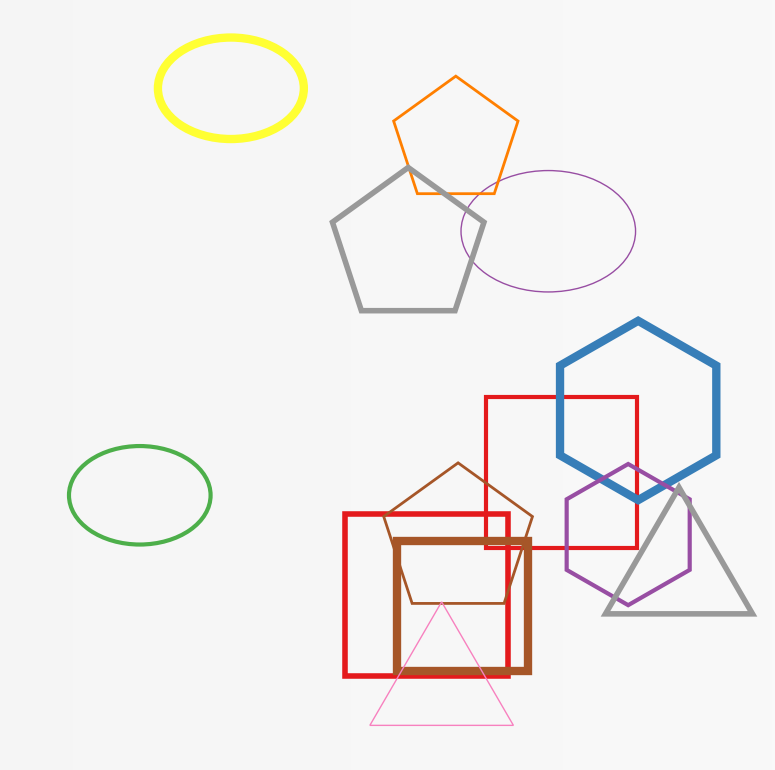[{"shape": "square", "thickness": 1.5, "radius": 0.49, "center": [0.725, 0.387]}, {"shape": "square", "thickness": 2, "radius": 0.52, "center": [0.55, 0.227]}, {"shape": "hexagon", "thickness": 3, "radius": 0.58, "center": [0.823, 0.467]}, {"shape": "oval", "thickness": 1.5, "radius": 0.46, "center": [0.18, 0.357]}, {"shape": "hexagon", "thickness": 1.5, "radius": 0.46, "center": [0.811, 0.306]}, {"shape": "oval", "thickness": 0.5, "radius": 0.56, "center": [0.707, 0.7]}, {"shape": "pentagon", "thickness": 1, "radius": 0.42, "center": [0.588, 0.817]}, {"shape": "oval", "thickness": 3, "radius": 0.47, "center": [0.298, 0.885]}, {"shape": "square", "thickness": 3, "radius": 0.42, "center": [0.596, 0.213]}, {"shape": "pentagon", "thickness": 1, "radius": 0.5, "center": [0.591, 0.298]}, {"shape": "triangle", "thickness": 0.5, "radius": 0.53, "center": [0.57, 0.111]}, {"shape": "pentagon", "thickness": 2, "radius": 0.51, "center": [0.527, 0.68]}, {"shape": "triangle", "thickness": 2, "radius": 0.55, "center": [0.876, 0.258]}]